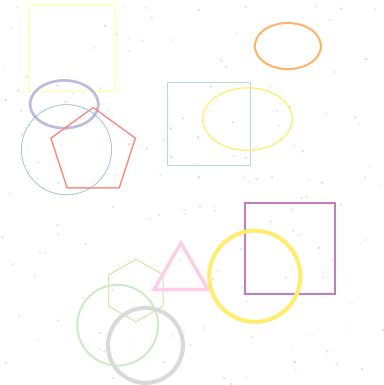[{"shape": "square", "thickness": 0.5, "radius": 0.54, "center": [0.541, 0.68]}, {"shape": "square", "thickness": 1, "radius": 0.56, "center": [0.186, 0.878]}, {"shape": "oval", "thickness": 2, "radius": 0.44, "center": [0.167, 0.729]}, {"shape": "pentagon", "thickness": 1, "radius": 0.58, "center": [0.242, 0.605]}, {"shape": "circle", "thickness": 0.5, "radius": 0.59, "center": [0.173, 0.611]}, {"shape": "oval", "thickness": 1.5, "radius": 0.43, "center": [0.748, 0.88]}, {"shape": "hexagon", "thickness": 0.5, "radius": 0.41, "center": [0.353, 0.246]}, {"shape": "triangle", "thickness": 2.5, "radius": 0.4, "center": [0.47, 0.289]}, {"shape": "circle", "thickness": 3, "radius": 0.49, "center": [0.378, 0.103]}, {"shape": "square", "thickness": 1.5, "radius": 0.59, "center": [0.753, 0.355]}, {"shape": "circle", "thickness": 1.5, "radius": 0.52, "center": [0.306, 0.155]}, {"shape": "oval", "thickness": 1, "radius": 0.58, "center": [0.643, 0.691]}, {"shape": "circle", "thickness": 3, "radius": 0.59, "center": [0.662, 0.282]}]